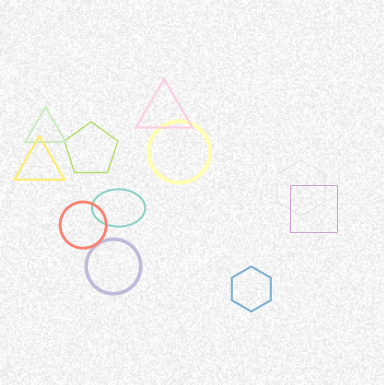[{"shape": "oval", "thickness": 1.5, "radius": 0.35, "center": [0.308, 0.46]}, {"shape": "circle", "thickness": 3, "radius": 0.4, "center": [0.465, 0.605]}, {"shape": "circle", "thickness": 2.5, "radius": 0.35, "center": [0.295, 0.308]}, {"shape": "circle", "thickness": 2, "radius": 0.3, "center": [0.216, 0.415]}, {"shape": "hexagon", "thickness": 1.5, "radius": 0.29, "center": [0.653, 0.249]}, {"shape": "pentagon", "thickness": 1, "radius": 0.37, "center": [0.237, 0.611]}, {"shape": "triangle", "thickness": 1.5, "radius": 0.42, "center": [0.427, 0.711]}, {"shape": "hexagon", "thickness": 0.5, "radius": 0.36, "center": [0.782, 0.512]}, {"shape": "square", "thickness": 0.5, "radius": 0.31, "center": [0.815, 0.458]}, {"shape": "triangle", "thickness": 1.5, "radius": 0.3, "center": [0.118, 0.662]}, {"shape": "triangle", "thickness": 1.5, "radius": 0.38, "center": [0.102, 0.571]}]